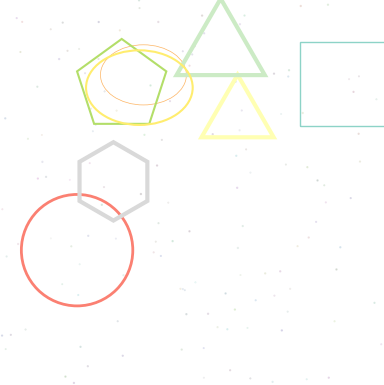[{"shape": "square", "thickness": 1, "radius": 0.55, "center": [0.89, 0.782]}, {"shape": "triangle", "thickness": 3, "radius": 0.54, "center": [0.617, 0.698]}, {"shape": "circle", "thickness": 2, "radius": 0.72, "center": [0.2, 0.35]}, {"shape": "oval", "thickness": 0.5, "radius": 0.56, "center": [0.373, 0.806]}, {"shape": "pentagon", "thickness": 1.5, "radius": 0.61, "center": [0.316, 0.777]}, {"shape": "hexagon", "thickness": 3, "radius": 0.51, "center": [0.295, 0.529]}, {"shape": "triangle", "thickness": 3, "radius": 0.66, "center": [0.573, 0.871]}, {"shape": "oval", "thickness": 1.5, "radius": 0.69, "center": [0.362, 0.772]}]